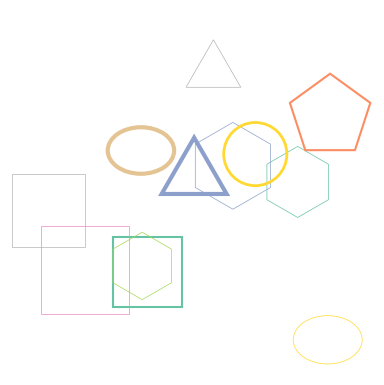[{"shape": "hexagon", "thickness": 0.5, "radius": 0.46, "center": [0.773, 0.527]}, {"shape": "square", "thickness": 1.5, "radius": 0.45, "center": [0.382, 0.293]}, {"shape": "pentagon", "thickness": 1.5, "radius": 0.55, "center": [0.857, 0.699]}, {"shape": "triangle", "thickness": 3, "radius": 0.49, "center": [0.504, 0.545]}, {"shape": "hexagon", "thickness": 0.5, "radius": 0.56, "center": [0.605, 0.569]}, {"shape": "square", "thickness": 0.5, "radius": 0.57, "center": [0.221, 0.3]}, {"shape": "hexagon", "thickness": 0.5, "radius": 0.44, "center": [0.369, 0.309]}, {"shape": "circle", "thickness": 2, "radius": 0.41, "center": [0.663, 0.6]}, {"shape": "oval", "thickness": 0.5, "radius": 0.45, "center": [0.851, 0.117]}, {"shape": "oval", "thickness": 3, "radius": 0.43, "center": [0.366, 0.609]}, {"shape": "triangle", "thickness": 0.5, "radius": 0.41, "center": [0.554, 0.814]}, {"shape": "square", "thickness": 0.5, "radius": 0.47, "center": [0.126, 0.452]}]